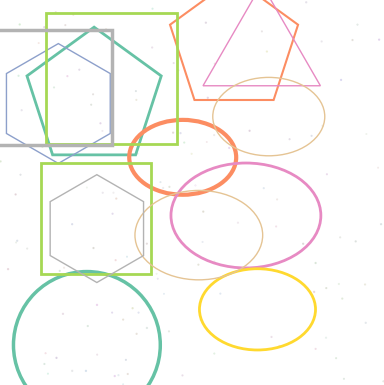[{"shape": "pentagon", "thickness": 2, "radius": 0.92, "center": [0.244, 0.746]}, {"shape": "circle", "thickness": 2.5, "radius": 0.95, "center": [0.226, 0.104]}, {"shape": "pentagon", "thickness": 1.5, "radius": 0.87, "center": [0.608, 0.882]}, {"shape": "oval", "thickness": 3, "radius": 0.69, "center": [0.475, 0.591]}, {"shape": "hexagon", "thickness": 1, "radius": 0.78, "center": [0.152, 0.731]}, {"shape": "oval", "thickness": 2, "radius": 0.97, "center": [0.639, 0.44]}, {"shape": "triangle", "thickness": 1, "radius": 0.88, "center": [0.68, 0.865]}, {"shape": "square", "thickness": 2, "radius": 0.85, "center": [0.29, 0.796]}, {"shape": "square", "thickness": 2, "radius": 0.72, "center": [0.25, 0.432]}, {"shape": "oval", "thickness": 2, "radius": 0.75, "center": [0.669, 0.196]}, {"shape": "oval", "thickness": 1, "radius": 0.83, "center": [0.516, 0.389]}, {"shape": "oval", "thickness": 1, "radius": 0.73, "center": [0.698, 0.697]}, {"shape": "hexagon", "thickness": 1, "radius": 0.7, "center": [0.252, 0.406]}, {"shape": "square", "thickness": 2.5, "radius": 0.75, "center": [0.14, 0.773]}]